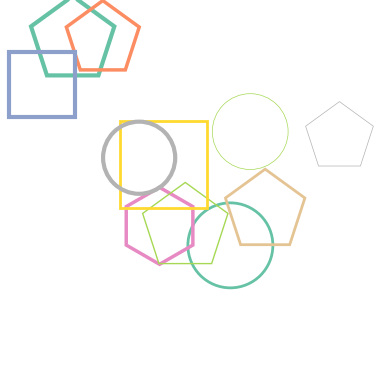[{"shape": "circle", "thickness": 2, "radius": 0.55, "center": [0.598, 0.363]}, {"shape": "pentagon", "thickness": 3, "radius": 0.57, "center": [0.189, 0.896]}, {"shape": "pentagon", "thickness": 2.5, "radius": 0.5, "center": [0.267, 0.899]}, {"shape": "square", "thickness": 3, "radius": 0.42, "center": [0.109, 0.781]}, {"shape": "hexagon", "thickness": 2.5, "radius": 0.5, "center": [0.414, 0.413]}, {"shape": "circle", "thickness": 0.5, "radius": 0.49, "center": [0.65, 0.658]}, {"shape": "pentagon", "thickness": 1, "radius": 0.58, "center": [0.481, 0.41]}, {"shape": "square", "thickness": 2, "radius": 0.56, "center": [0.424, 0.574]}, {"shape": "pentagon", "thickness": 2, "radius": 0.54, "center": [0.689, 0.452]}, {"shape": "circle", "thickness": 3, "radius": 0.47, "center": [0.361, 0.59]}, {"shape": "pentagon", "thickness": 0.5, "radius": 0.46, "center": [0.882, 0.644]}]